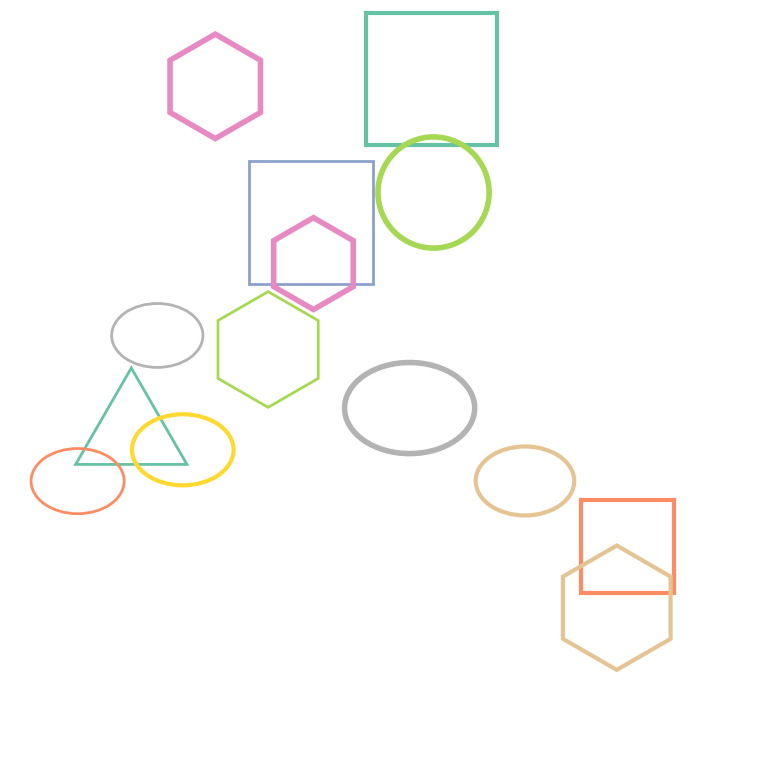[{"shape": "triangle", "thickness": 1, "radius": 0.42, "center": [0.171, 0.439]}, {"shape": "square", "thickness": 1.5, "radius": 0.43, "center": [0.56, 0.898]}, {"shape": "oval", "thickness": 1, "radius": 0.3, "center": [0.101, 0.375]}, {"shape": "square", "thickness": 1.5, "radius": 0.3, "center": [0.815, 0.29]}, {"shape": "square", "thickness": 1, "radius": 0.4, "center": [0.404, 0.711]}, {"shape": "hexagon", "thickness": 2, "radius": 0.3, "center": [0.407, 0.658]}, {"shape": "hexagon", "thickness": 2, "radius": 0.34, "center": [0.28, 0.888]}, {"shape": "hexagon", "thickness": 1, "radius": 0.38, "center": [0.348, 0.546]}, {"shape": "circle", "thickness": 2, "radius": 0.36, "center": [0.563, 0.75]}, {"shape": "oval", "thickness": 1.5, "radius": 0.33, "center": [0.237, 0.416]}, {"shape": "oval", "thickness": 1.5, "radius": 0.32, "center": [0.682, 0.375]}, {"shape": "hexagon", "thickness": 1.5, "radius": 0.4, "center": [0.801, 0.211]}, {"shape": "oval", "thickness": 1, "radius": 0.3, "center": [0.204, 0.564]}, {"shape": "oval", "thickness": 2, "radius": 0.42, "center": [0.532, 0.47]}]